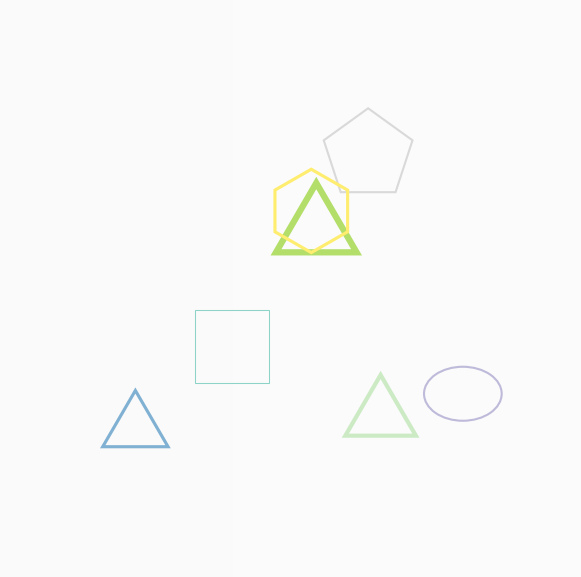[{"shape": "square", "thickness": 0.5, "radius": 0.32, "center": [0.399, 0.399]}, {"shape": "oval", "thickness": 1, "radius": 0.33, "center": [0.796, 0.317]}, {"shape": "triangle", "thickness": 1.5, "radius": 0.32, "center": [0.233, 0.258]}, {"shape": "triangle", "thickness": 3, "radius": 0.4, "center": [0.544, 0.602]}, {"shape": "pentagon", "thickness": 1, "radius": 0.4, "center": [0.633, 0.731]}, {"shape": "triangle", "thickness": 2, "radius": 0.35, "center": [0.655, 0.28]}, {"shape": "hexagon", "thickness": 1.5, "radius": 0.36, "center": [0.536, 0.634]}]